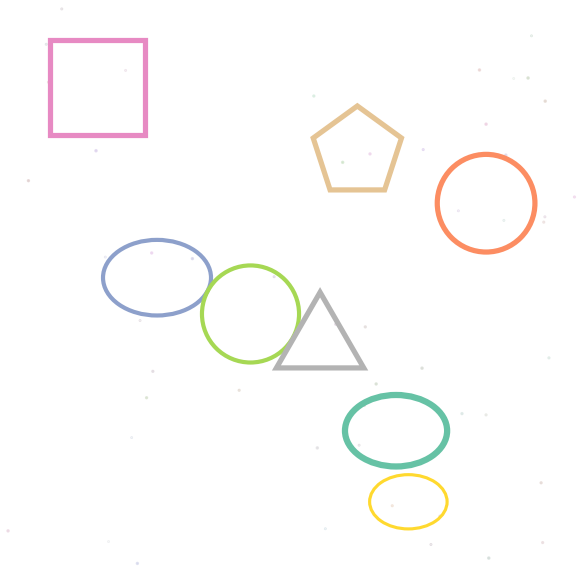[{"shape": "oval", "thickness": 3, "radius": 0.44, "center": [0.686, 0.253]}, {"shape": "circle", "thickness": 2.5, "radius": 0.42, "center": [0.842, 0.647]}, {"shape": "oval", "thickness": 2, "radius": 0.47, "center": [0.272, 0.518]}, {"shape": "square", "thickness": 2.5, "radius": 0.41, "center": [0.169, 0.848]}, {"shape": "circle", "thickness": 2, "radius": 0.42, "center": [0.434, 0.455]}, {"shape": "oval", "thickness": 1.5, "radius": 0.34, "center": [0.707, 0.13]}, {"shape": "pentagon", "thickness": 2.5, "radius": 0.4, "center": [0.619, 0.735]}, {"shape": "triangle", "thickness": 2.5, "radius": 0.44, "center": [0.554, 0.406]}]